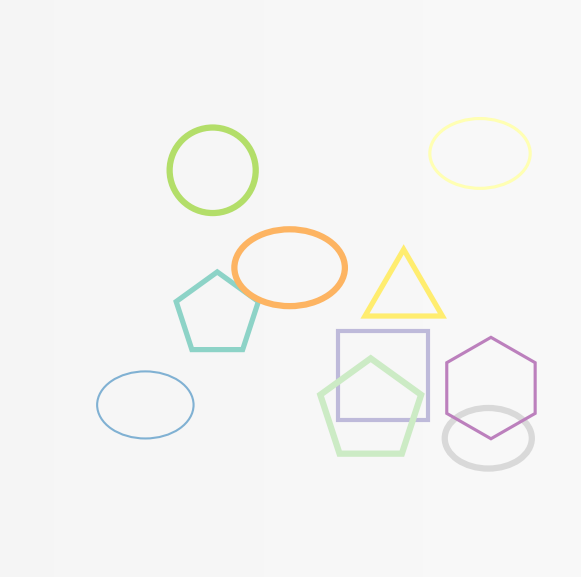[{"shape": "pentagon", "thickness": 2.5, "radius": 0.37, "center": [0.374, 0.454]}, {"shape": "oval", "thickness": 1.5, "radius": 0.43, "center": [0.826, 0.733]}, {"shape": "square", "thickness": 2, "radius": 0.39, "center": [0.659, 0.348]}, {"shape": "oval", "thickness": 1, "radius": 0.41, "center": [0.25, 0.298]}, {"shape": "oval", "thickness": 3, "radius": 0.48, "center": [0.498, 0.536]}, {"shape": "circle", "thickness": 3, "radius": 0.37, "center": [0.366, 0.704]}, {"shape": "oval", "thickness": 3, "radius": 0.37, "center": [0.84, 0.24]}, {"shape": "hexagon", "thickness": 1.5, "radius": 0.44, "center": [0.845, 0.327]}, {"shape": "pentagon", "thickness": 3, "radius": 0.46, "center": [0.638, 0.287]}, {"shape": "triangle", "thickness": 2.5, "radius": 0.38, "center": [0.694, 0.49]}]